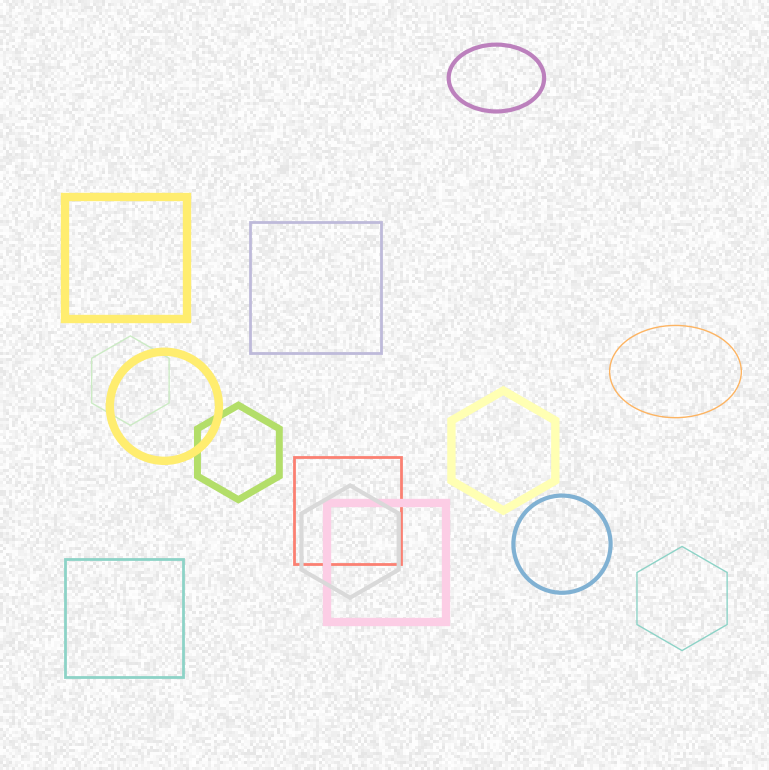[{"shape": "square", "thickness": 1, "radius": 0.38, "center": [0.161, 0.198]}, {"shape": "hexagon", "thickness": 0.5, "radius": 0.34, "center": [0.886, 0.223]}, {"shape": "hexagon", "thickness": 3, "radius": 0.39, "center": [0.654, 0.415]}, {"shape": "square", "thickness": 1, "radius": 0.43, "center": [0.41, 0.626]}, {"shape": "square", "thickness": 1, "radius": 0.35, "center": [0.451, 0.337]}, {"shape": "circle", "thickness": 1.5, "radius": 0.32, "center": [0.73, 0.293]}, {"shape": "oval", "thickness": 0.5, "radius": 0.43, "center": [0.877, 0.517]}, {"shape": "hexagon", "thickness": 2.5, "radius": 0.31, "center": [0.31, 0.412]}, {"shape": "square", "thickness": 3, "radius": 0.38, "center": [0.502, 0.27]}, {"shape": "hexagon", "thickness": 1.5, "radius": 0.36, "center": [0.455, 0.297]}, {"shape": "oval", "thickness": 1.5, "radius": 0.31, "center": [0.645, 0.899]}, {"shape": "hexagon", "thickness": 0.5, "radius": 0.29, "center": [0.169, 0.506]}, {"shape": "circle", "thickness": 3, "radius": 0.35, "center": [0.214, 0.472]}, {"shape": "square", "thickness": 3, "radius": 0.4, "center": [0.164, 0.665]}]